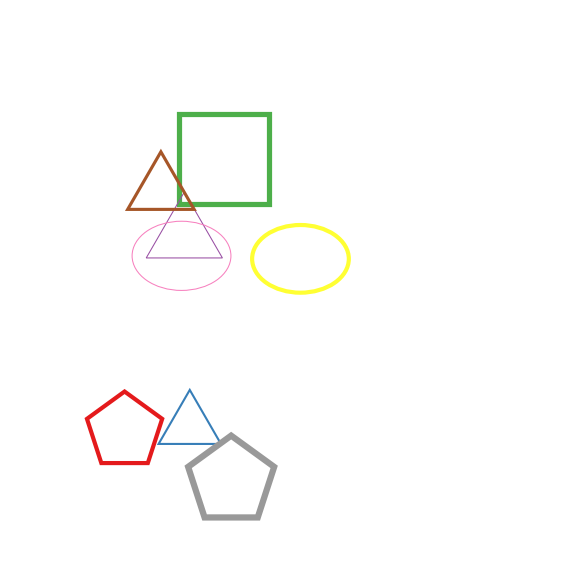[{"shape": "pentagon", "thickness": 2, "radius": 0.34, "center": [0.216, 0.253]}, {"shape": "triangle", "thickness": 1, "radius": 0.31, "center": [0.329, 0.262]}, {"shape": "square", "thickness": 2.5, "radius": 0.39, "center": [0.388, 0.724]}, {"shape": "triangle", "thickness": 0.5, "radius": 0.38, "center": [0.319, 0.591]}, {"shape": "oval", "thickness": 2, "radius": 0.42, "center": [0.52, 0.551]}, {"shape": "triangle", "thickness": 1.5, "radius": 0.33, "center": [0.279, 0.67]}, {"shape": "oval", "thickness": 0.5, "radius": 0.43, "center": [0.314, 0.556]}, {"shape": "pentagon", "thickness": 3, "radius": 0.39, "center": [0.4, 0.166]}]